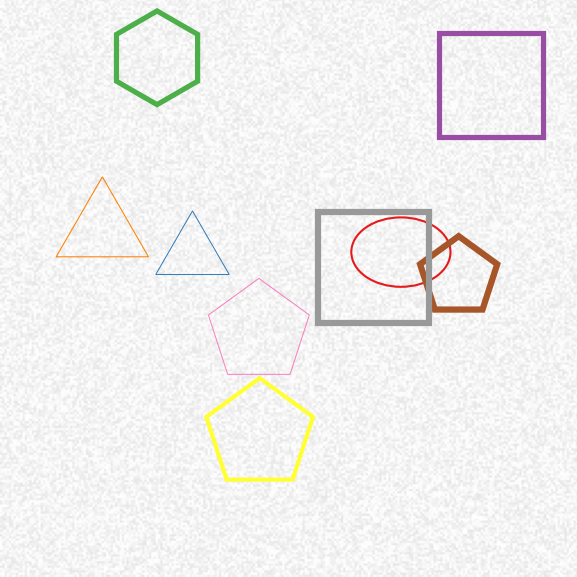[{"shape": "oval", "thickness": 1, "radius": 0.43, "center": [0.694, 0.563]}, {"shape": "triangle", "thickness": 0.5, "radius": 0.37, "center": [0.333, 0.561]}, {"shape": "hexagon", "thickness": 2.5, "radius": 0.41, "center": [0.272, 0.899]}, {"shape": "square", "thickness": 2.5, "radius": 0.45, "center": [0.85, 0.853]}, {"shape": "triangle", "thickness": 0.5, "radius": 0.46, "center": [0.177, 0.601]}, {"shape": "pentagon", "thickness": 2, "radius": 0.49, "center": [0.45, 0.247]}, {"shape": "pentagon", "thickness": 3, "radius": 0.35, "center": [0.794, 0.52]}, {"shape": "pentagon", "thickness": 0.5, "radius": 0.46, "center": [0.448, 0.425]}, {"shape": "square", "thickness": 3, "radius": 0.48, "center": [0.646, 0.536]}]